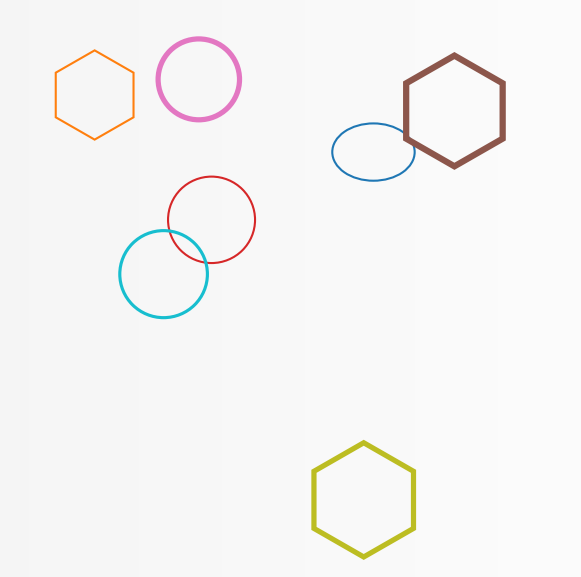[{"shape": "oval", "thickness": 1, "radius": 0.35, "center": [0.643, 0.736]}, {"shape": "hexagon", "thickness": 1, "radius": 0.39, "center": [0.163, 0.835]}, {"shape": "circle", "thickness": 1, "radius": 0.37, "center": [0.364, 0.618]}, {"shape": "hexagon", "thickness": 3, "radius": 0.48, "center": [0.782, 0.807]}, {"shape": "circle", "thickness": 2.5, "radius": 0.35, "center": [0.342, 0.862]}, {"shape": "hexagon", "thickness": 2.5, "radius": 0.49, "center": [0.626, 0.134]}, {"shape": "circle", "thickness": 1.5, "radius": 0.38, "center": [0.281, 0.524]}]